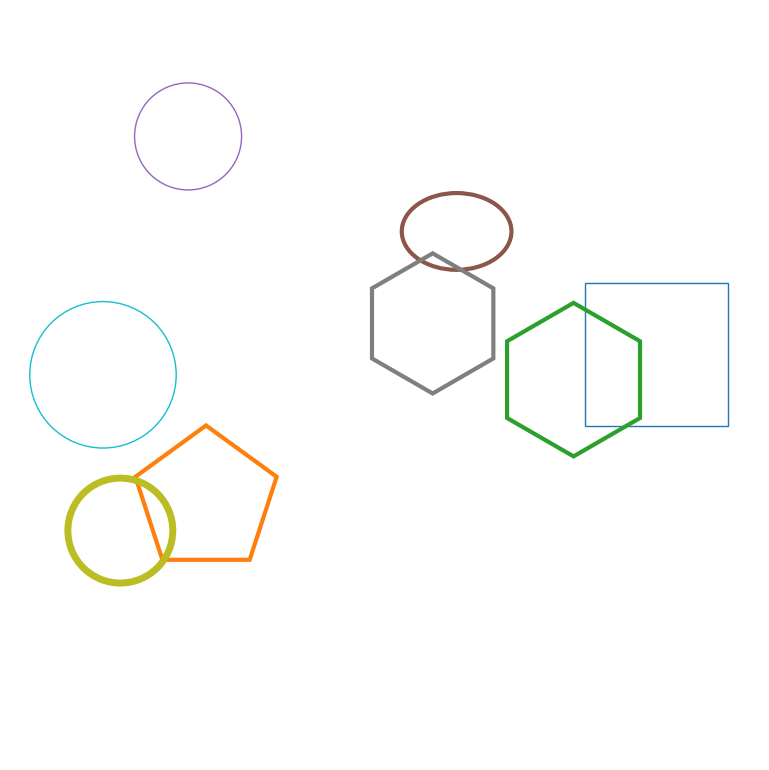[{"shape": "square", "thickness": 0.5, "radius": 0.46, "center": [0.853, 0.54]}, {"shape": "pentagon", "thickness": 1.5, "radius": 0.48, "center": [0.268, 0.351]}, {"shape": "hexagon", "thickness": 1.5, "radius": 0.5, "center": [0.745, 0.507]}, {"shape": "circle", "thickness": 0.5, "radius": 0.35, "center": [0.244, 0.823]}, {"shape": "oval", "thickness": 1.5, "radius": 0.36, "center": [0.593, 0.699]}, {"shape": "hexagon", "thickness": 1.5, "radius": 0.45, "center": [0.562, 0.58]}, {"shape": "circle", "thickness": 2.5, "radius": 0.34, "center": [0.156, 0.311]}, {"shape": "circle", "thickness": 0.5, "radius": 0.48, "center": [0.134, 0.513]}]